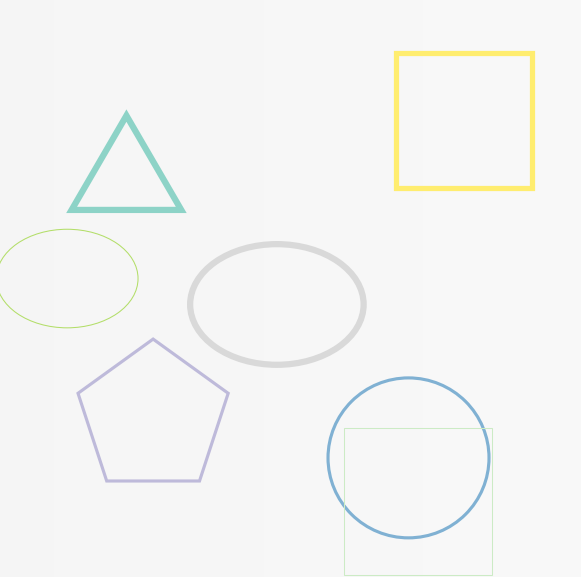[{"shape": "triangle", "thickness": 3, "radius": 0.54, "center": [0.218, 0.69]}, {"shape": "pentagon", "thickness": 1.5, "radius": 0.68, "center": [0.263, 0.276]}, {"shape": "circle", "thickness": 1.5, "radius": 0.69, "center": [0.703, 0.206]}, {"shape": "oval", "thickness": 0.5, "radius": 0.61, "center": [0.116, 0.517]}, {"shape": "oval", "thickness": 3, "radius": 0.75, "center": [0.476, 0.472]}, {"shape": "square", "thickness": 0.5, "radius": 0.64, "center": [0.72, 0.13]}, {"shape": "square", "thickness": 2.5, "radius": 0.58, "center": [0.798, 0.79]}]